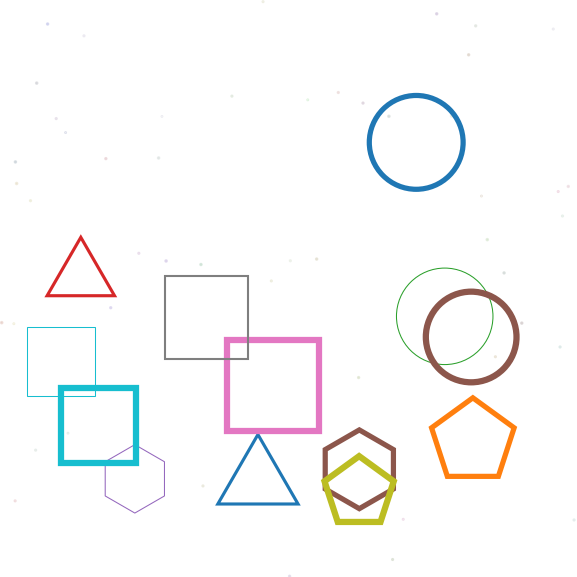[{"shape": "triangle", "thickness": 1.5, "radius": 0.4, "center": [0.447, 0.167]}, {"shape": "circle", "thickness": 2.5, "radius": 0.41, "center": [0.721, 0.753]}, {"shape": "pentagon", "thickness": 2.5, "radius": 0.38, "center": [0.819, 0.235]}, {"shape": "circle", "thickness": 0.5, "radius": 0.42, "center": [0.77, 0.451]}, {"shape": "triangle", "thickness": 1.5, "radius": 0.34, "center": [0.14, 0.521]}, {"shape": "hexagon", "thickness": 0.5, "radius": 0.3, "center": [0.233, 0.17]}, {"shape": "hexagon", "thickness": 2.5, "radius": 0.34, "center": [0.622, 0.187]}, {"shape": "circle", "thickness": 3, "radius": 0.39, "center": [0.816, 0.416]}, {"shape": "square", "thickness": 3, "radius": 0.4, "center": [0.472, 0.332]}, {"shape": "square", "thickness": 1, "radius": 0.36, "center": [0.357, 0.449]}, {"shape": "pentagon", "thickness": 3, "radius": 0.32, "center": [0.622, 0.146]}, {"shape": "square", "thickness": 0.5, "radius": 0.3, "center": [0.106, 0.373]}, {"shape": "square", "thickness": 3, "radius": 0.33, "center": [0.171, 0.262]}]